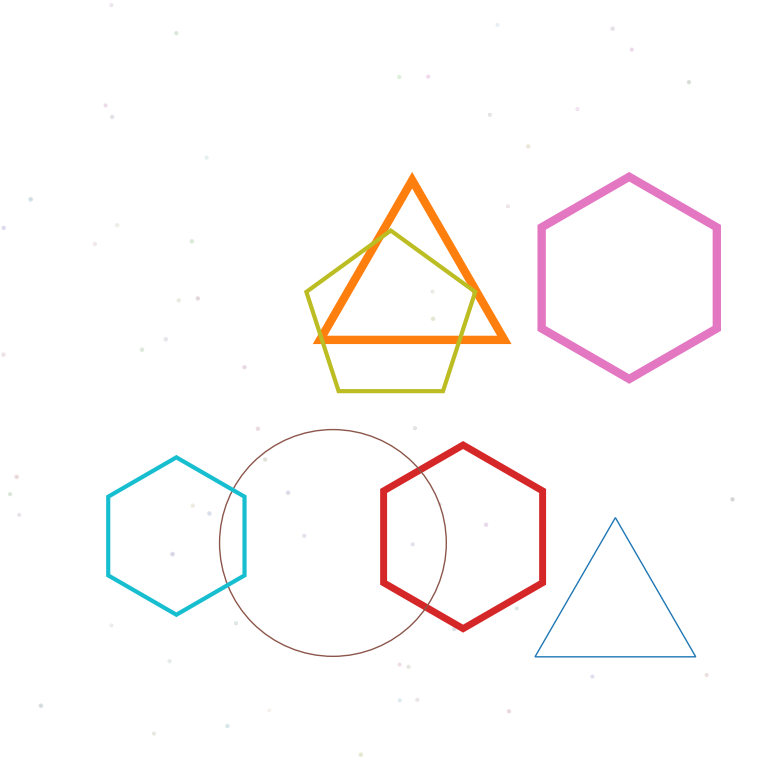[{"shape": "triangle", "thickness": 0.5, "radius": 0.6, "center": [0.799, 0.207]}, {"shape": "triangle", "thickness": 3, "radius": 0.69, "center": [0.535, 0.628]}, {"shape": "hexagon", "thickness": 2.5, "radius": 0.6, "center": [0.601, 0.303]}, {"shape": "circle", "thickness": 0.5, "radius": 0.74, "center": [0.432, 0.295]}, {"shape": "hexagon", "thickness": 3, "radius": 0.66, "center": [0.817, 0.639]}, {"shape": "pentagon", "thickness": 1.5, "radius": 0.58, "center": [0.508, 0.585]}, {"shape": "hexagon", "thickness": 1.5, "radius": 0.51, "center": [0.229, 0.304]}]